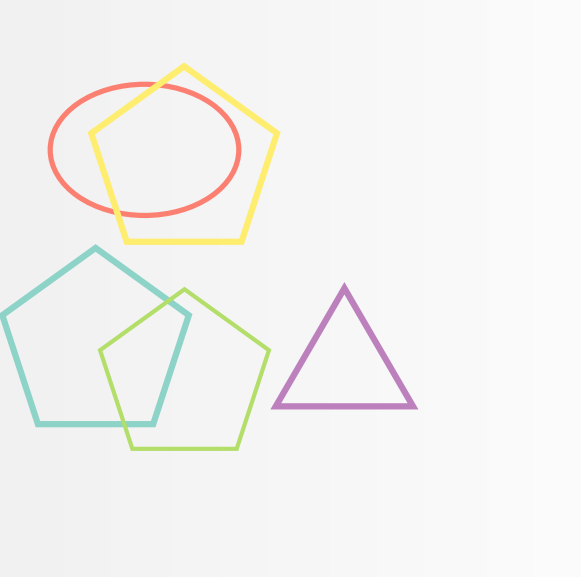[{"shape": "pentagon", "thickness": 3, "radius": 0.84, "center": [0.164, 0.401]}, {"shape": "oval", "thickness": 2.5, "radius": 0.81, "center": [0.249, 0.74]}, {"shape": "pentagon", "thickness": 2, "radius": 0.76, "center": [0.317, 0.346]}, {"shape": "triangle", "thickness": 3, "radius": 0.68, "center": [0.593, 0.364]}, {"shape": "pentagon", "thickness": 3, "radius": 0.84, "center": [0.317, 0.716]}]